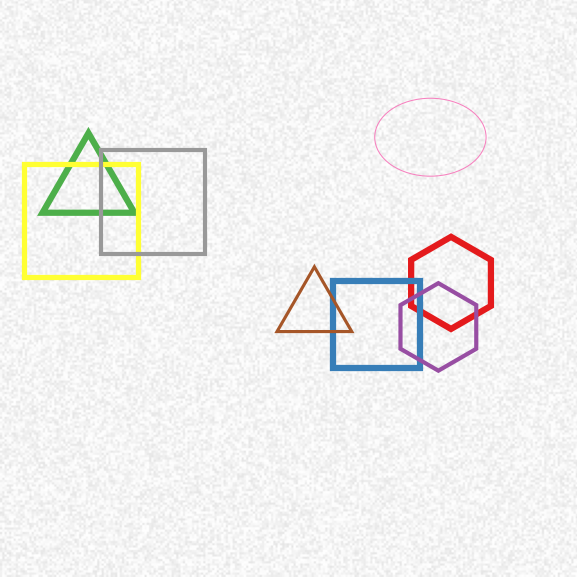[{"shape": "hexagon", "thickness": 3, "radius": 0.4, "center": [0.781, 0.509]}, {"shape": "square", "thickness": 3, "radius": 0.38, "center": [0.652, 0.436]}, {"shape": "triangle", "thickness": 3, "radius": 0.46, "center": [0.153, 0.677]}, {"shape": "hexagon", "thickness": 2, "radius": 0.38, "center": [0.759, 0.433]}, {"shape": "square", "thickness": 2.5, "radius": 0.49, "center": [0.14, 0.617]}, {"shape": "triangle", "thickness": 1.5, "radius": 0.37, "center": [0.544, 0.462]}, {"shape": "oval", "thickness": 0.5, "radius": 0.48, "center": [0.745, 0.762]}, {"shape": "square", "thickness": 2, "radius": 0.45, "center": [0.265, 0.65]}]